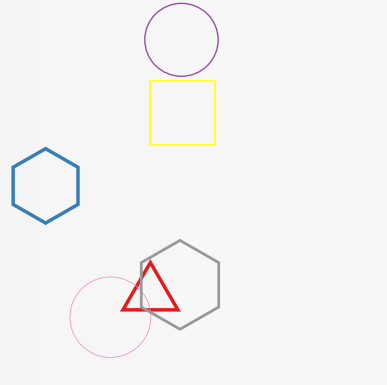[{"shape": "triangle", "thickness": 2.5, "radius": 0.41, "center": [0.388, 0.236]}, {"shape": "hexagon", "thickness": 2.5, "radius": 0.48, "center": [0.118, 0.517]}, {"shape": "circle", "thickness": 1, "radius": 0.47, "center": [0.468, 0.897]}, {"shape": "square", "thickness": 1.5, "radius": 0.42, "center": [0.471, 0.707]}, {"shape": "circle", "thickness": 0.5, "radius": 0.52, "center": [0.285, 0.176]}, {"shape": "hexagon", "thickness": 2, "radius": 0.58, "center": [0.465, 0.26]}]